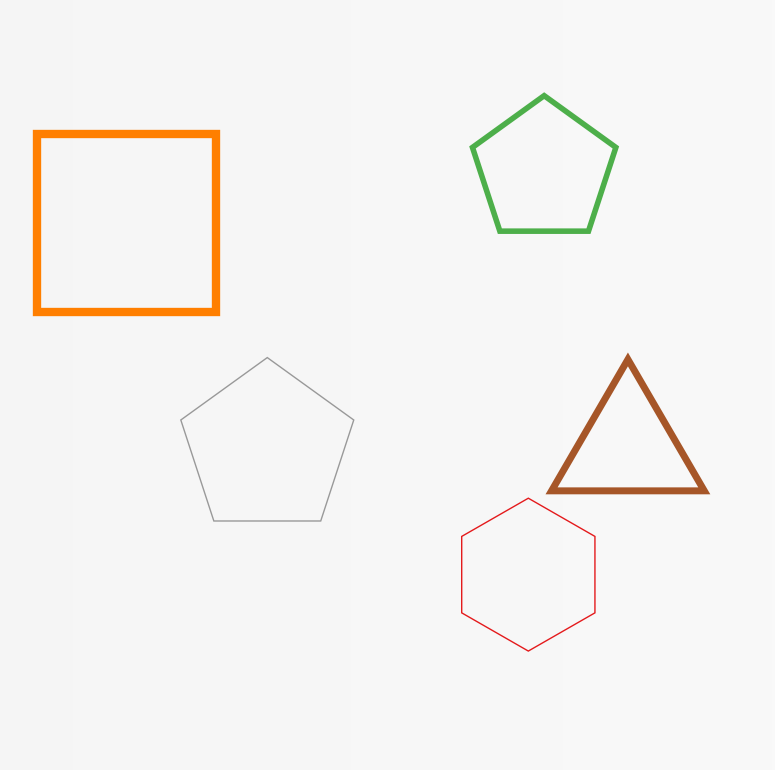[{"shape": "hexagon", "thickness": 0.5, "radius": 0.5, "center": [0.682, 0.254]}, {"shape": "pentagon", "thickness": 2, "radius": 0.49, "center": [0.702, 0.778]}, {"shape": "square", "thickness": 3, "radius": 0.58, "center": [0.163, 0.71]}, {"shape": "triangle", "thickness": 2.5, "radius": 0.57, "center": [0.81, 0.419]}, {"shape": "pentagon", "thickness": 0.5, "radius": 0.59, "center": [0.345, 0.418]}]